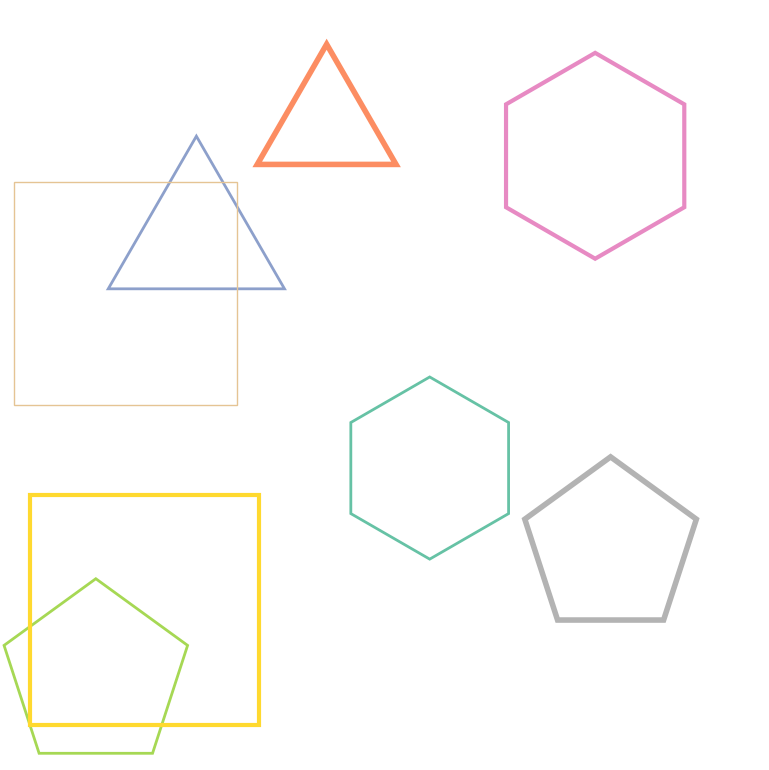[{"shape": "hexagon", "thickness": 1, "radius": 0.59, "center": [0.558, 0.392]}, {"shape": "triangle", "thickness": 2, "radius": 0.52, "center": [0.424, 0.838]}, {"shape": "triangle", "thickness": 1, "radius": 0.66, "center": [0.255, 0.691]}, {"shape": "hexagon", "thickness": 1.5, "radius": 0.67, "center": [0.773, 0.798]}, {"shape": "pentagon", "thickness": 1, "radius": 0.63, "center": [0.124, 0.123]}, {"shape": "square", "thickness": 1.5, "radius": 0.74, "center": [0.187, 0.208]}, {"shape": "square", "thickness": 0.5, "radius": 0.72, "center": [0.163, 0.619]}, {"shape": "pentagon", "thickness": 2, "radius": 0.59, "center": [0.793, 0.29]}]